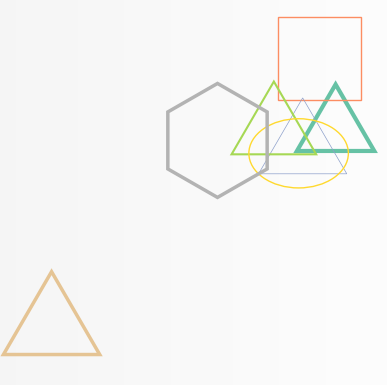[{"shape": "triangle", "thickness": 3, "radius": 0.58, "center": [0.866, 0.665]}, {"shape": "square", "thickness": 1, "radius": 0.54, "center": [0.825, 0.849]}, {"shape": "triangle", "thickness": 0.5, "radius": 0.66, "center": [0.781, 0.614]}, {"shape": "triangle", "thickness": 1.5, "radius": 0.63, "center": [0.707, 0.662]}, {"shape": "oval", "thickness": 1, "radius": 0.64, "center": [0.771, 0.602]}, {"shape": "triangle", "thickness": 2.5, "radius": 0.72, "center": [0.133, 0.151]}, {"shape": "hexagon", "thickness": 2.5, "radius": 0.74, "center": [0.561, 0.635]}]